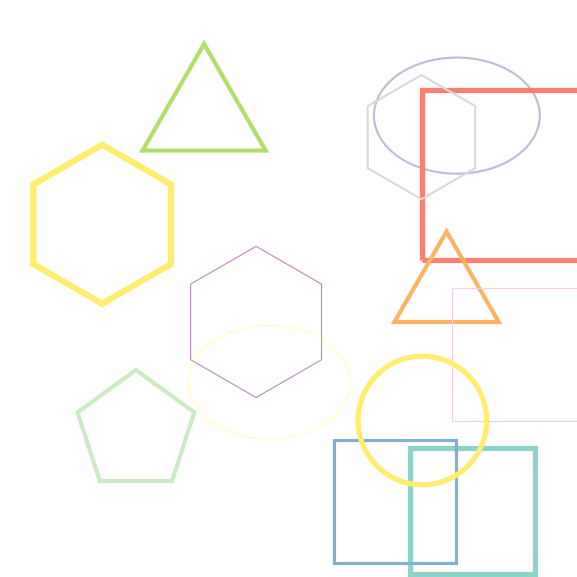[{"shape": "square", "thickness": 2.5, "radius": 0.54, "center": [0.818, 0.114]}, {"shape": "oval", "thickness": 0.5, "radius": 0.7, "center": [0.466, 0.337]}, {"shape": "oval", "thickness": 1, "radius": 0.72, "center": [0.791, 0.799]}, {"shape": "square", "thickness": 2.5, "radius": 0.74, "center": [0.879, 0.697]}, {"shape": "square", "thickness": 1.5, "radius": 0.53, "center": [0.684, 0.13]}, {"shape": "triangle", "thickness": 2, "radius": 0.52, "center": [0.773, 0.494]}, {"shape": "triangle", "thickness": 2, "radius": 0.62, "center": [0.353, 0.8]}, {"shape": "square", "thickness": 0.5, "radius": 0.57, "center": [0.898, 0.385]}, {"shape": "hexagon", "thickness": 1, "radius": 0.54, "center": [0.73, 0.762]}, {"shape": "hexagon", "thickness": 0.5, "radius": 0.65, "center": [0.443, 0.442]}, {"shape": "pentagon", "thickness": 2, "radius": 0.53, "center": [0.235, 0.252]}, {"shape": "hexagon", "thickness": 3, "radius": 0.69, "center": [0.177, 0.611]}, {"shape": "circle", "thickness": 2.5, "radius": 0.56, "center": [0.731, 0.271]}]